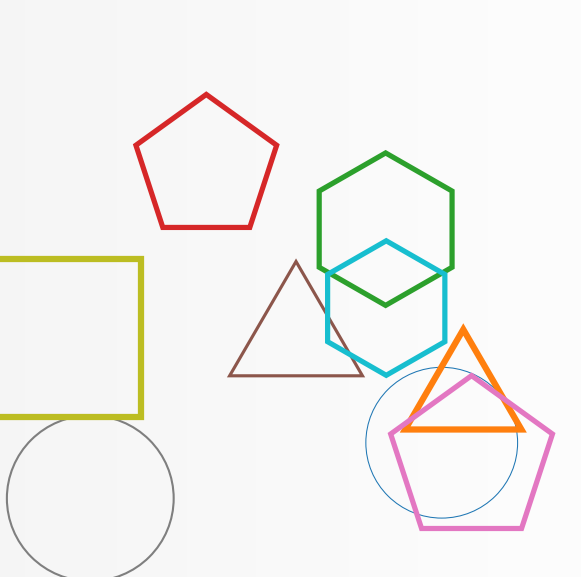[{"shape": "circle", "thickness": 0.5, "radius": 0.65, "center": [0.76, 0.233]}, {"shape": "triangle", "thickness": 3, "radius": 0.58, "center": [0.797, 0.313]}, {"shape": "hexagon", "thickness": 2.5, "radius": 0.66, "center": [0.663, 0.602]}, {"shape": "pentagon", "thickness": 2.5, "radius": 0.64, "center": [0.355, 0.708]}, {"shape": "triangle", "thickness": 1.5, "radius": 0.66, "center": [0.509, 0.414]}, {"shape": "pentagon", "thickness": 2.5, "radius": 0.73, "center": [0.811, 0.202]}, {"shape": "circle", "thickness": 1, "radius": 0.72, "center": [0.155, 0.136]}, {"shape": "square", "thickness": 3, "radius": 0.68, "center": [0.106, 0.414]}, {"shape": "hexagon", "thickness": 2.5, "radius": 0.58, "center": [0.664, 0.466]}]